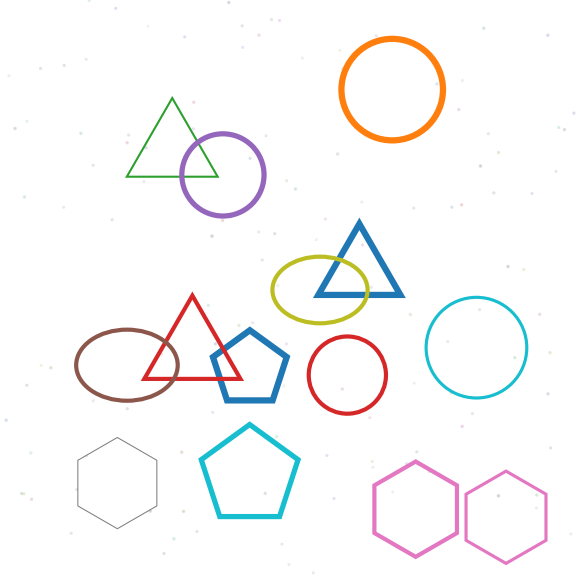[{"shape": "triangle", "thickness": 3, "radius": 0.41, "center": [0.622, 0.529]}, {"shape": "pentagon", "thickness": 3, "radius": 0.34, "center": [0.433, 0.36]}, {"shape": "circle", "thickness": 3, "radius": 0.44, "center": [0.679, 0.844]}, {"shape": "triangle", "thickness": 1, "radius": 0.45, "center": [0.298, 0.739]}, {"shape": "triangle", "thickness": 2, "radius": 0.48, "center": [0.333, 0.391]}, {"shape": "circle", "thickness": 2, "radius": 0.33, "center": [0.601, 0.35]}, {"shape": "circle", "thickness": 2.5, "radius": 0.36, "center": [0.386, 0.696]}, {"shape": "oval", "thickness": 2, "radius": 0.44, "center": [0.22, 0.367]}, {"shape": "hexagon", "thickness": 1.5, "radius": 0.4, "center": [0.876, 0.103]}, {"shape": "hexagon", "thickness": 2, "radius": 0.41, "center": [0.72, 0.117]}, {"shape": "hexagon", "thickness": 0.5, "radius": 0.39, "center": [0.203, 0.163]}, {"shape": "oval", "thickness": 2, "radius": 0.41, "center": [0.554, 0.497]}, {"shape": "circle", "thickness": 1.5, "radius": 0.44, "center": [0.825, 0.397]}, {"shape": "pentagon", "thickness": 2.5, "radius": 0.44, "center": [0.432, 0.176]}]